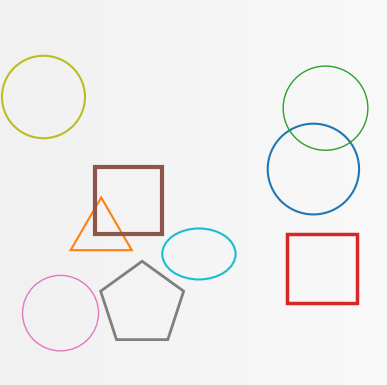[{"shape": "circle", "thickness": 1.5, "radius": 0.59, "center": [0.809, 0.561]}, {"shape": "triangle", "thickness": 1.5, "radius": 0.46, "center": [0.261, 0.396]}, {"shape": "circle", "thickness": 1, "radius": 0.55, "center": [0.84, 0.719]}, {"shape": "square", "thickness": 2.5, "radius": 0.45, "center": [0.831, 0.302]}, {"shape": "square", "thickness": 3, "radius": 0.43, "center": [0.331, 0.479]}, {"shape": "circle", "thickness": 1, "radius": 0.49, "center": [0.156, 0.187]}, {"shape": "pentagon", "thickness": 2, "radius": 0.56, "center": [0.367, 0.209]}, {"shape": "circle", "thickness": 1.5, "radius": 0.54, "center": [0.112, 0.748]}, {"shape": "oval", "thickness": 1.5, "radius": 0.47, "center": [0.513, 0.34]}]